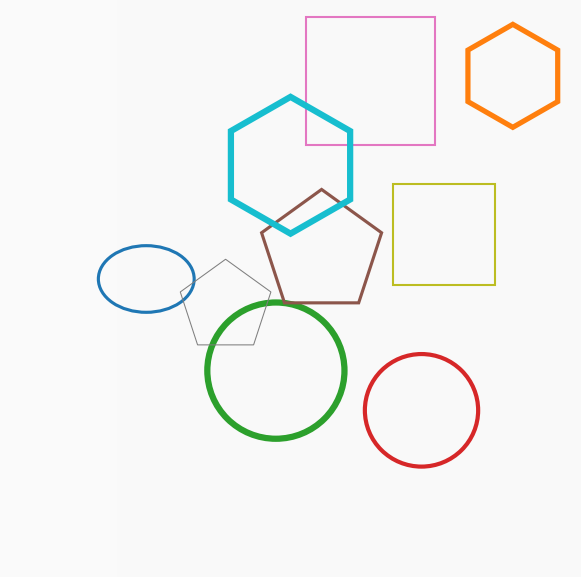[{"shape": "oval", "thickness": 1.5, "radius": 0.41, "center": [0.252, 0.516]}, {"shape": "hexagon", "thickness": 2.5, "radius": 0.45, "center": [0.882, 0.868]}, {"shape": "circle", "thickness": 3, "radius": 0.59, "center": [0.475, 0.357]}, {"shape": "circle", "thickness": 2, "radius": 0.49, "center": [0.725, 0.289]}, {"shape": "pentagon", "thickness": 1.5, "radius": 0.54, "center": [0.553, 0.563]}, {"shape": "square", "thickness": 1, "radius": 0.55, "center": [0.637, 0.859]}, {"shape": "pentagon", "thickness": 0.5, "radius": 0.41, "center": [0.388, 0.468]}, {"shape": "square", "thickness": 1, "radius": 0.44, "center": [0.763, 0.593]}, {"shape": "hexagon", "thickness": 3, "radius": 0.59, "center": [0.5, 0.713]}]